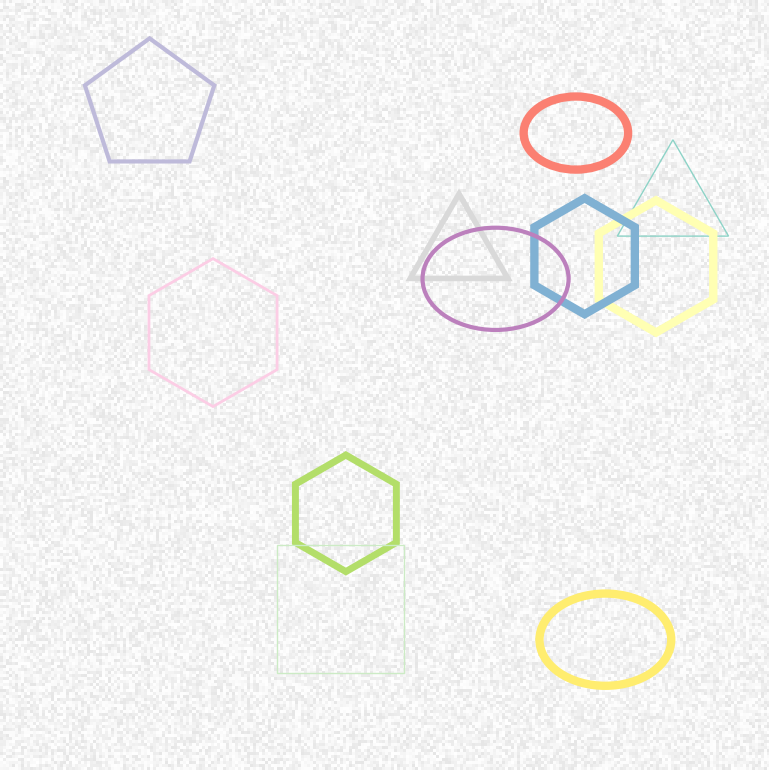[{"shape": "triangle", "thickness": 0.5, "radius": 0.42, "center": [0.874, 0.735]}, {"shape": "hexagon", "thickness": 3, "radius": 0.43, "center": [0.852, 0.654]}, {"shape": "pentagon", "thickness": 1.5, "radius": 0.44, "center": [0.194, 0.862]}, {"shape": "oval", "thickness": 3, "radius": 0.34, "center": [0.748, 0.827]}, {"shape": "hexagon", "thickness": 3, "radius": 0.38, "center": [0.759, 0.667]}, {"shape": "hexagon", "thickness": 2.5, "radius": 0.38, "center": [0.449, 0.333]}, {"shape": "hexagon", "thickness": 1, "radius": 0.48, "center": [0.277, 0.568]}, {"shape": "triangle", "thickness": 2, "radius": 0.37, "center": [0.596, 0.675]}, {"shape": "oval", "thickness": 1.5, "radius": 0.47, "center": [0.644, 0.638]}, {"shape": "square", "thickness": 0.5, "radius": 0.41, "center": [0.442, 0.209]}, {"shape": "oval", "thickness": 3, "radius": 0.43, "center": [0.786, 0.169]}]